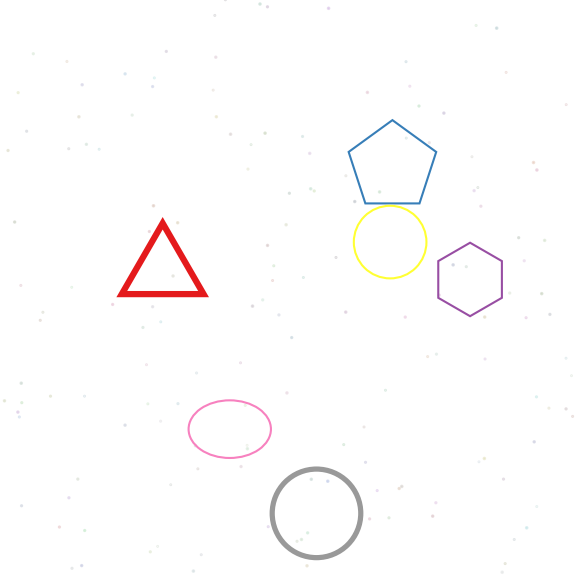[{"shape": "triangle", "thickness": 3, "radius": 0.41, "center": [0.282, 0.531]}, {"shape": "pentagon", "thickness": 1, "radius": 0.4, "center": [0.68, 0.711]}, {"shape": "hexagon", "thickness": 1, "radius": 0.32, "center": [0.814, 0.515]}, {"shape": "circle", "thickness": 1, "radius": 0.31, "center": [0.676, 0.58]}, {"shape": "oval", "thickness": 1, "radius": 0.36, "center": [0.398, 0.256]}, {"shape": "circle", "thickness": 2.5, "radius": 0.38, "center": [0.548, 0.11]}]